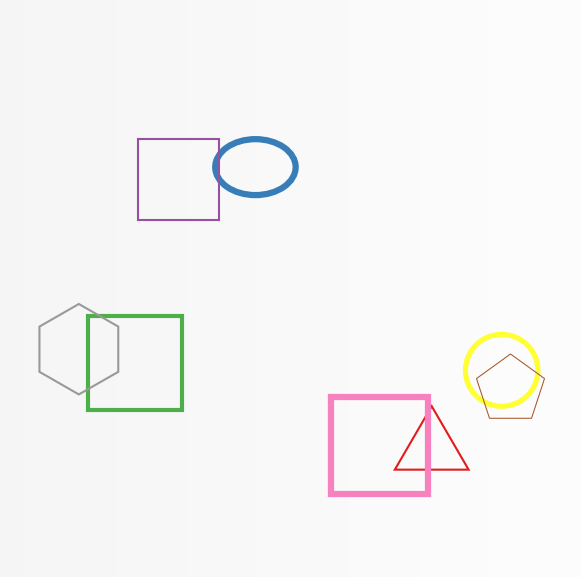[{"shape": "triangle", "thickness": 1, "radius": 0.37, "center": [0.743, 0.223]}, {"shape": "oval", "thickness": 3, "radius": 0.35, "center": [0.439, 0.71]}, {"shape": "square", "thickness": 2, "radius": 0.41, "center": [0.232, 0.371]}, {"shape": "square", "thickness": 1, "radius": 0.35, "center": [0.307, 0.688]}, {"shape": "circle", "thickness": 2.5, "radius": 0.31, "center": [0.863, 0.358]}, {"shape": "pentagon", "thickness": 0.5, "radius": 0.31, "center": [0.878, 0.325]}, {"shape": "square", "thickness": 3, "radius": 0.42, "center": [0.654, 0.228]}, {"shape": "hexagon", "thickness": 1, "radius": 0.39, "center": [0.136, 0.394]}]